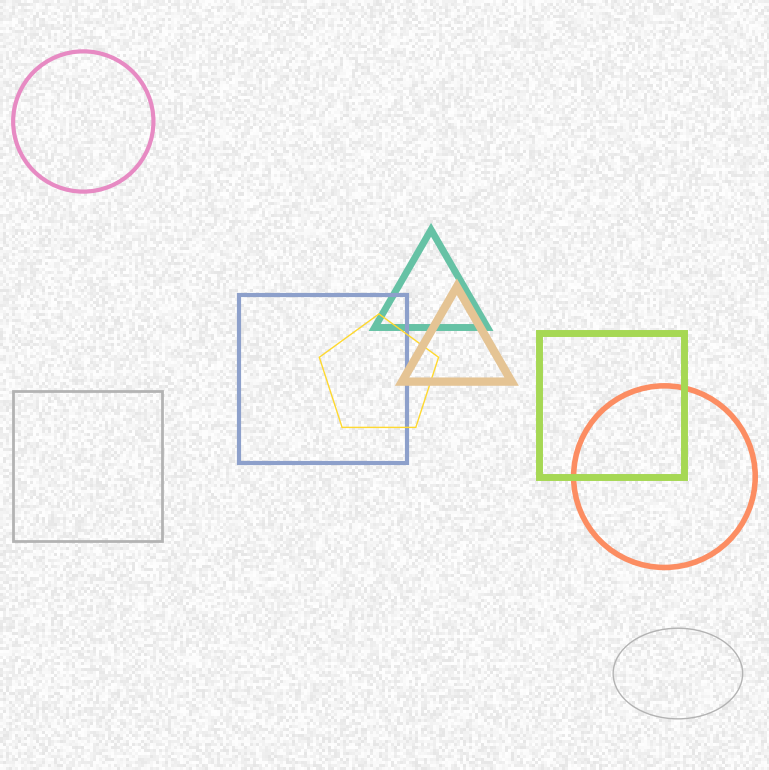[{"shape": "triangle", "thickness": 2.5, "radius": 0.42, "center": [0.56, 0.617]}, {"shape": "circle", "thickness": 2, "radius": 0.59, "center": [0.863, 0.381]}, {"shape": "square", "thickness": 1.5, "radius": 0.54, "center": [0.419, 0.507]}, {"shape": "circle", "thickness": 1.5, "radius": 0.46, "center": [0.108, 0.842]}, {"shape": "square", "thickness": 2.5, "radius": 0.47, "center": [0.794, 0.474]}, {"shape": "pentagon", "thickness": 0.5, "radius": 0.41, "center": [0.492, 0.511]}, {"shape": "triangle", "thickness": 3, "radius": 0.41, "center": [0.593, 0.545]}, {"shape": "square", "thickness": 1, "radius": 0.48, "center": [0.113, 0.395]}, {"shape": "oval", "thickness": 0.5, "radius": 0.42, "center": [0.88, 0.125]}]